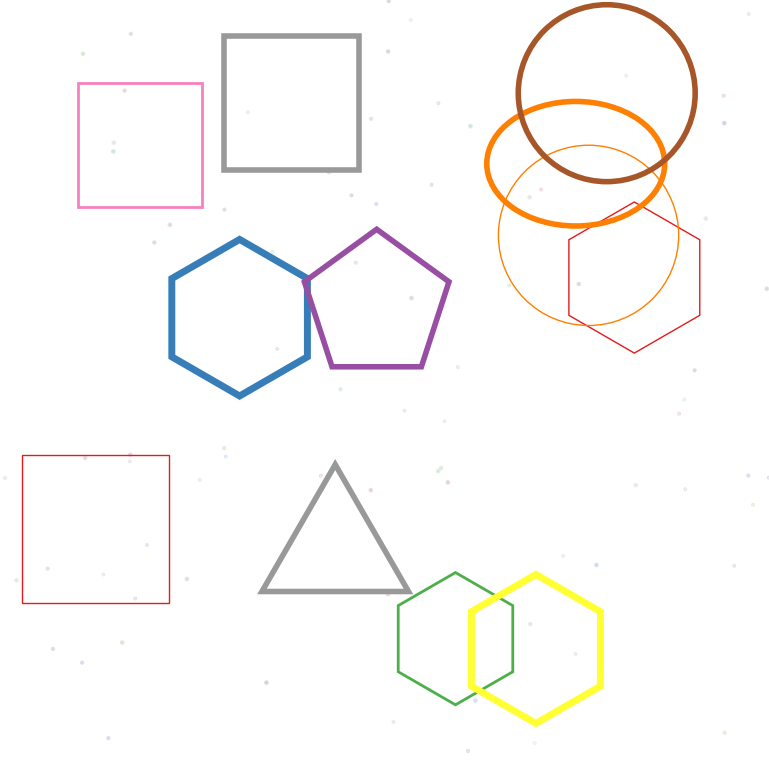[{"shape": "square", "thickness": 0.5, "radius": 0.48, "center": [0.124, 0.313]}, {"shape": "hexagon", "thickness": 0.5, "radius": 0.49, "center": [0.824, 0.64]}, {"shape": "hexagon", "thickness": 2.5, "radius": 0.51, "center": [0.311, 0.587]}, {"shape": "hexagon", "thickness": 1, "radius": 0.43, "center": [0.592, 0.171]}, {"shape": "pentagon", "thickness": 2, "radius": 0.49, "center": [0.489, 0.604]}, {"shape": "oval", "thickness": 2, "radius": 0.58, "center": [0.748, 0.787]}, {"shape": "circle", "thickness": 0.5, "radius": 0.59, "center": [0.764, 0.694]}, {"shape": "hexagon", "thickness": 2.5, "radius": 0.48, "center": [0.696, 0.157]}, {"shape": "circle", "thickness": 2, "radius": 0.57, "center": [0.788, 0.879]}, {"shape": "square", "thickness": 1, "radius": 0.4, "center": [0.181, 0.812]}, {"shape": "square", "thickness": 2, "radius": 0.44, "center": [0.378, 0.867]}, {"shape": "triangle", "thickness": 2, "radius": 0.55, "center": [0.435, 0.287]}]